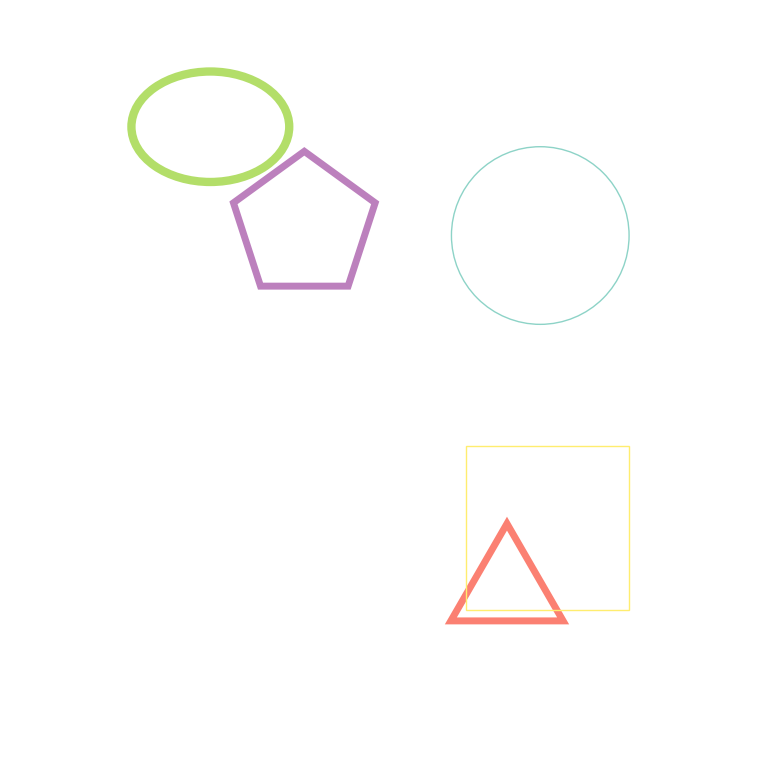[{"shape": "circle", "thickness": 0.5, "radius": 0.58, "center": [0.702, 0.694]}, {"shape": "triangle", "thickness": 2.5, "radius": 0.42, "center": [0.658, 0.236]}, {"shape": "oval", "thickness": 3, "radius": 0.51, "center": [0.273, 0.835]}, {"shape": "pentagon", "thickness": 2.5, "radius": 0.48, "center": [0.395, 0.707]}, {"shape": "square", "thickness": 0.5, "radius": 0.53, "center": [0.711, 0.314]}]